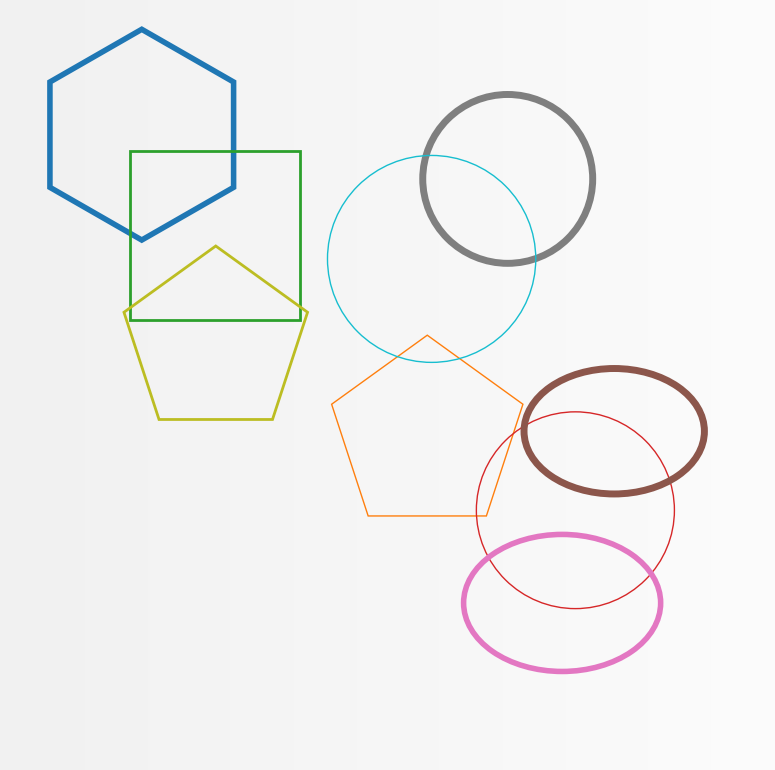[{"shape": "hexagon", "thickness": 2, "radius": 0.68, "center": [0.183, 0.825]}, {"shape": "pentagon", "thickness": 0.5, "radius": 0.65, "center": [0.551, 0.435]}, {"shape": "square", "thickness": 1, "radius": 0.55, "center": [0.277, 0.694]}, {"shape": "circle", "thickness": 0.5, "radius": 0.64, "center": [0.742, 0.337]}, {"shape": "oval", "thickness": 2.5, "radius": 0.58, "center": [0.793, 0.44]}, {"shape": "oval", "thickness": 2, "radius": 0.64, "center": [0.725, 0.217]}, {"shape": "circle", "thickness": 2.5, "radius": 0.55, "center": [0.655, 0.768]}, {"shape": "pentagon", "thickness": 1, "radius": 0.62, "center": [0.278, 0.556]}, {"shape": "circle", "thickness": 0.5, "radius": 0.67, "center": [0.557, 0.664]}]